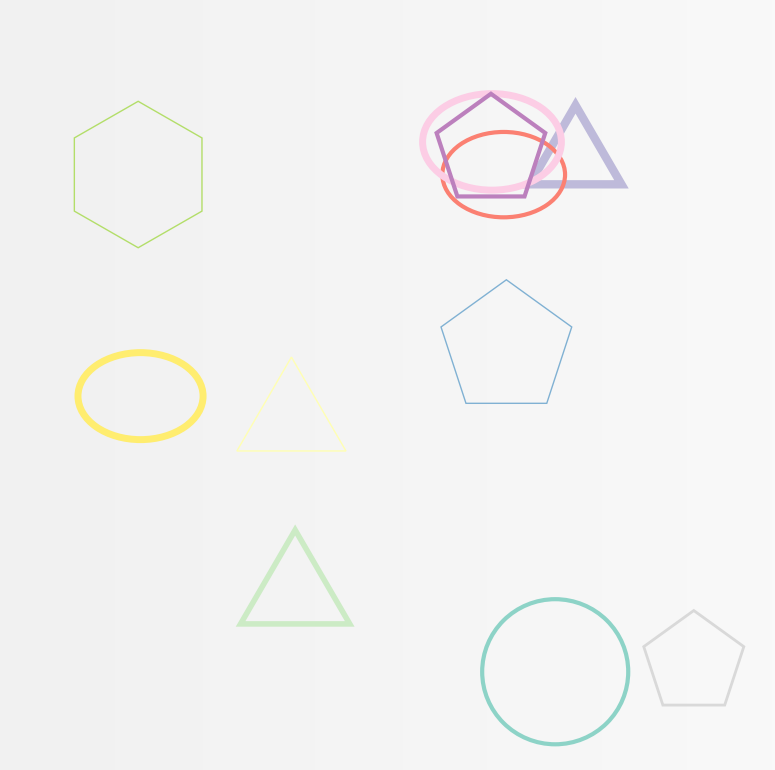[{"shape": "circle", "thickness": 1.5, "radius": 0.47, "center": [0.716, 0.128]}, {"shape": "triangle", "thickness": 0.5, "radius": 0.41, "center": [0.376, 0.455]}, {"shape": "triangle", "thickness": 3, "radius": 0.34, "center": [0.743, 0.795]}, {"shape": "oval", "thickness": 1.5, "radius": 0.4, "center": [0.65, 0.773]}, {"shape": "pentagon", "thickness": 0.5, "radius": 0.44, "center": [0.653, 0.548]}, {"shape": "hexagon", "thickness": 0.5, "radius": 0.48, "center": [0.178, 0.773]}, {"shape": "oval", "thickness": 2.5, "radius": 0.45, "center": [0.635, 0.816]}, {"shape": "pentagon", "thickness": 1, "radius": 0.34, "center": [0.895, 0.139]}, {"shape": "pentagon", "thickness": 1.5, "radius": 0.37, "center": [0.633, 0.804]}, {"shape": "triangle", "thickness": 2, "radius": 0.41, "center": [0.381, 0.23]}, {"shape": "oval", "thickness": 2.5, "radius": 0.4, "center": [0.181, 0.486]}]